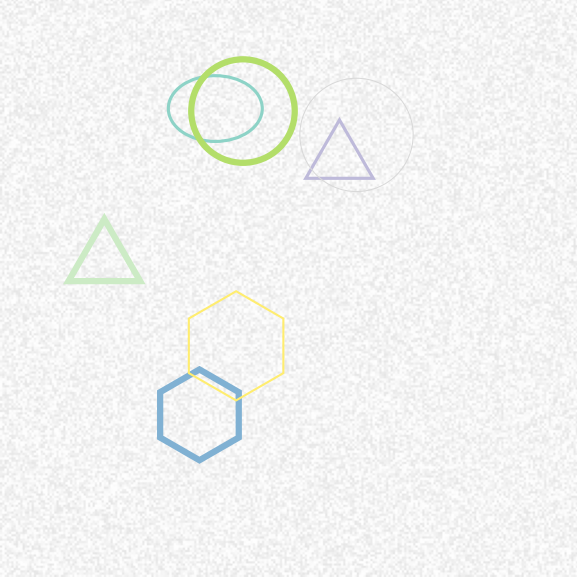[{"shape": "oval", "thickness": 1.5, "radius": 0.41, "center": [0.373, 0.811]}, {"shape": "triangle", "thickness": 1.5, "radius": 0.34, "center": [0.588, 0.724]}, {"shape": "hexagon", "thickness": 3, "radius": 0.39, "center": [0.345, 0.281]}, {"shape": "circle", "thickness": 3, "radius": 0.45, "center": [0.421, 0.807]}, {"shape": "circle", "thickness": 0.5, "radius": 0.49, "center": [0.617, 0.766]}, {"shape": "triangle", "thickness": 3, "radius": 0.36, "center": [0.181, 0.548]}, {"shape": "hexagon", "thickness": 1, "radius": 0.47, "center": [0.409, 0.4]}]